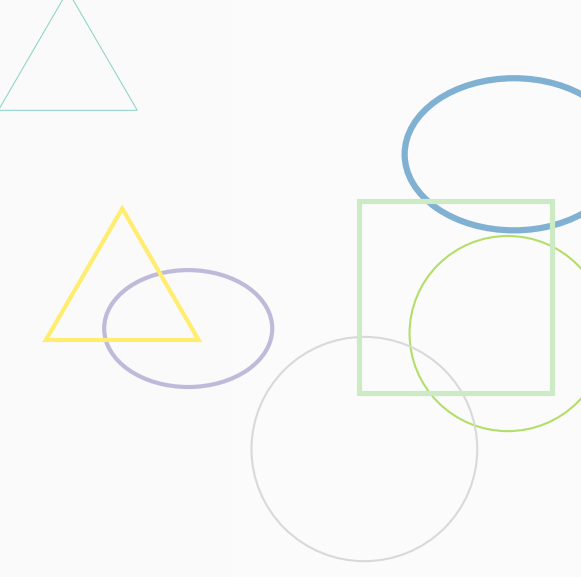[{"shape": "triangle", "thickness": 0.5, "radius": 0.69, "center": [0.117, 0.877]}, {"shape": "oval", "thickness": 2, "radius": 0.72, "center": [0.324, 0.43]}, {"shape": "oval", "thickness": 3, "radius": 0.94, "center": [0.884, 0.732]}, {"shape": "circle", "thickness": 1, "radius": 0.84, "center": [0.874, 0.422]}, {"shape": "circle", "thickness": 1, "radius": 0.97, "center": [0.627, 0.222]}, {"shape": "square", "thickness": 2.5, "radius": 0.83, "center": [0.783, 0.485]}, {"shape": "triangle", "thickness": 2, "radius": 0.76, "center": [0.21, 0.486]}]